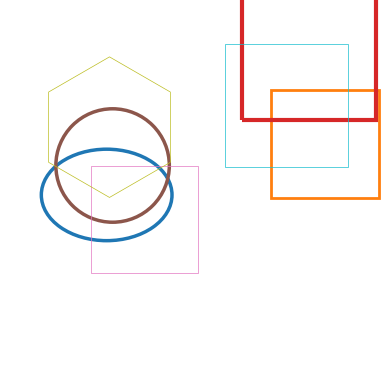[{"shape": "oval", "thickness": 2.5, "radius": 0.85, "center": [0.277, 0.494]}, {"shape": "square", "thickness": 2, "radius": 0.7, "center": [0.844, 0.625]}, {"shape": "square", "thickness": 3, "radius": 0.87, "center": [0.803, 0.862]}, {"shape": "circle", "thickness": 2.5, "radius": 0.74, "center": [0.292, 0.57]}, {"shape": "square", "thickness": 0.5, "radius": 0.7, "center": [0.376, 0.43]}, {"shape": "hexagon", "thickness": 0.5, "radius": 0.91, "center": [0.284, 0.67]}, {"shape": "square", "thickness": 0.5, "radius": 0.8, "center": [0.745, 0.726]}]